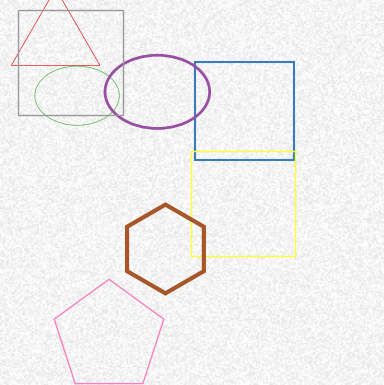[{"shape": "triangle", "thickness": 0.5, "radius": 0.67, "center": [0.145, 0.897]}, {"shape": "square", "thickness": 1.5, "radius": 0.64, "center": [0.635, 0.712]}, {"shape": "oval", "thickness": 0.5, "radius": 0.55, "center": [0.2, 0.751]}, {"shape": "oval", "thickness": 2, "radius": 0.68, "center": [0.409, 0.761]}, {"shape": "square", "thickness": 1, "radius": 0.68, "center": [0.631, 0.472]}, {"shape": "hexagon", "thickness": 3, "radius": 0.58, "center": [0.43, 0.353]}, {"shape": "pentagon", "thickness": 1, "radius": 0.75, "center": [0.283, 0.125]}, {"shape": "square", "thickness": 1, "radius": 0.68, "center": [0.184, 0.838]}]